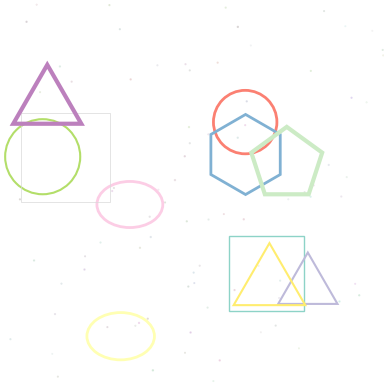[{"shape": "square", "thickness": 1, "radius": 0.49, "center": [0.692, 0.29]}, {"shape": "oval", "thickness": 2, "radius": 0.44, "center": [0.313, 0.127]}, {"shape": "triangle", "thickness": 1.5, "radius": 0.44, "center": [0.8, 0.255]}, {"shape": "circle", "thickness": 2, "radius": 0.41, "center": [0.637, 0.683]}, {"shape": "hexagon", "thickness": 2, "radius": 0.52, "center": [0.638, 0.599]}, {"shape": "circle", "thickness": 1.5, "radius": 0.49, "center": [0.111, 0.593]}, {"shape": "oval", "thickness": 2, "radius": 0.43, "center": [0.337, 0.469]}, {"shape": "square", "thickness": 0.5, "radius": 0.58, "center": [0.169, 0.591]}, {"shape": "triangle", "thickness": 3, "radius": 0.51, "center": [0.123, 0.73]}, {"shape": "pentagon", "thickness": 3, "radius": 0.48, "center": [0.745, 0.574]}, {"shape": "triangle", "thickness": 1.5, "radius": 0.54, "center": [0.7, 0.261]}]